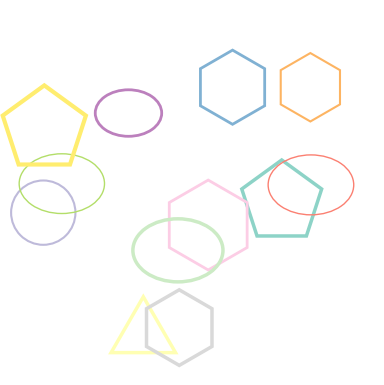[{"shape": "pentagon", "thickness": 2.5, "radius": 0.55, "center": [0.732, 0.475]}, {"shape": "triangle", "thickness": 2.5, "radius": 0.48, "center": [0.372, 0.132]}, {"shape": "circle", "thickness": 1.5, "radius": 0.42, "center": [0.112, 0.448]}, {"shape": "oval", "thickness": 1, "radius": 0.56, "center": [0.808, 0.52]}, {"shape": "hexagon", "thickness": 2, "radius": 0.48, "center": [0.604, 0.773]}, {"shape": "hexagon", "thickness": 1.5, "radius": 0.44, "center": [0.806, 0.773]}, {"shape": "oval", "thickness": 1, "radius": 0.55, "center": [0.161, 0.523]}, {"shape": "hexagon", "thickness": 2, "radius": 0.58, "center": [0.541, 0.416]}, {"shape": "hexagon", "thickness": 2.5, "radius": 0.49, "center": [0.466, 0.149]}, {"shape": "oval", "thickness": 2, "radius": 0.43, "center": [0.334, 0.706]}, {"shape": "oval", "thickness": 2.5, "radius": 0.58, "center": [0.462, 0.35]}, {"shape": "pentagon", "thickness": 3, "radius": 0.57, "center": [0.115, 0.665]}]